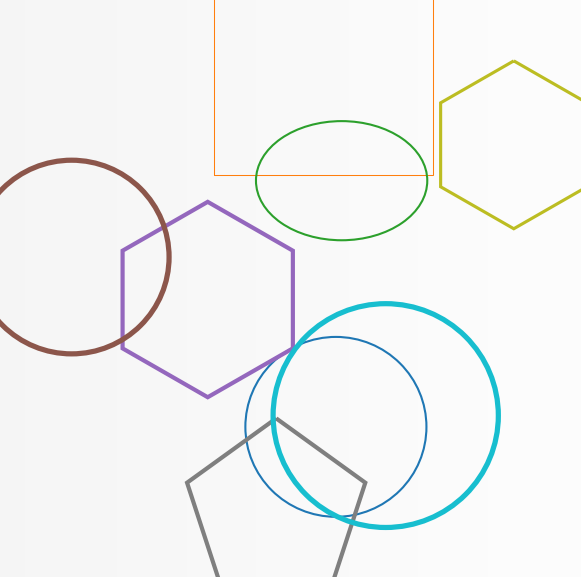[{"shape": "circle", "thickness": 1, "radius": 0.78, "center": [0.578, 0.26]}, {"shape": "square", "thickness": 0.5, "radius": 0.94, "center": [0.557, 0.884]}, {"shape": "oval", "thickness": 1, "radius": 0.74, "center": [0.588, 0.686]}, {"shape": "hexagon", "thickness": 2, "radius": 0.85, "center": [0.357, 0.48]}, {"shape": "circle", "thickness": 2.5, "radius": 0.84, "center": [0.123, 0.554]}, {"shape": "pentagon", "thickness": 2, "radius": 0.81, "center": [0.475, 0.113]}, {"shape": "hexagon", "thickness": 1.5, "radius": 0.73, "center": [0.884, 0.748]}, {"shape": "circle", "thickness": 2.5, "radius": 0.97, "center": [0.664, 0.28]}]